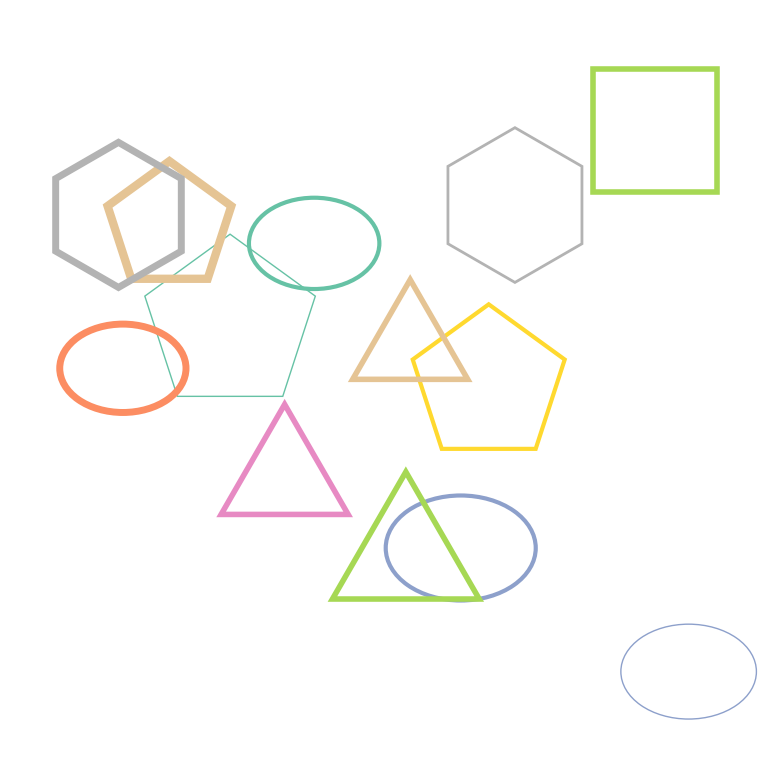[{"shape": "oval", "thickness": 1.5, "radius": 0.42, "center": [0.408, 0.684]}, {"shape": "pentagon", "thickness": 0.5, "radius": 0.58, "center": [0.299, 0.579]}, {"shape": "oval", "thickness": 2.5, "radius": 0.41, "center": [0.16, 0.522]}, {"shape": "oval", "thickness": 0.5, "radius": 0.44, "center": [0.894, 0.128]}, {"shape": "oval", "thickness": 1.5, "radius": 0.49, "center": [0.598, 0.288]}, {"shape": "triangle", "thickness": 2, "radius": 0.48, "center": [0.37, 0.38]}, {"shape": "square", "thickness": 2, "radius": 0.4, "center": [0.851, 0.831]}, {"shape": "triangle", "thickness": 2, "radius": 0.55, "center": [0.527, 0.277]}, {"shape": "pentagon", "thickness": 1.5, "radius": 0.52, "center": [0.635, 0.501]}, {"shape": "triangle", "thickness": 2, "radius": 0.43, "center": [0.533, 0.55]}, {"shape": "pentagon", "thickness": 3, "radius": 0.42, "center": [0.22, 0.706]}, {"shape": "hexagon", "thickness": 1, "radius": 0.5, "center": [0.669, 0.734]}, {"shape": "hexagon", "thickness": 2.5, "radius": 0.47, "center": [0.154, 0.721]}]